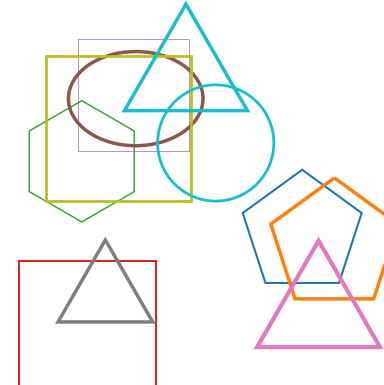[{"shape": "pentagon", "thickness": 1.5, "radius": 0.81, "center": [0.785, 0.397]}, {"shape": "pentagon", "thickness": 2.5, "radius": 0.87, "center": [0.869, 0.364]}, {"shape": "hexagon", "thickness": 1, "radius": 0.79, "center": [0.212, 0.581]}, {"shape": "square", "thickness": 1.5, "radius": 0.89, "center": [0.228, 0.145]}, {"shape": "square", "thickness": 0.5, "radius": 0.73, "center": [0.346, 0.753]}, {"shape": "oval", "thickness": 2.5, "radius": 0.87, "center": [0.353, 0.744]}, {"shape": "triangle", "thickness": 3, "radius": 0.92, "center": [0.827, 0.191]}, {"shape": "triangle", "thickness": 2.5, "radius": 0.71, "center": [0.274, 0.235]}, {"shape": "square", "thickness": 2, "radius": 0.94, "center": [0.307, 0.666]}, {"shape": "triangle", "thickness": 2.5, "radius": 0.92, "center": [0.483, 0.805]}, {"shape": "circle", "thickness": 2, "radius": 0.75, "center": [0.56, 0.629]}]